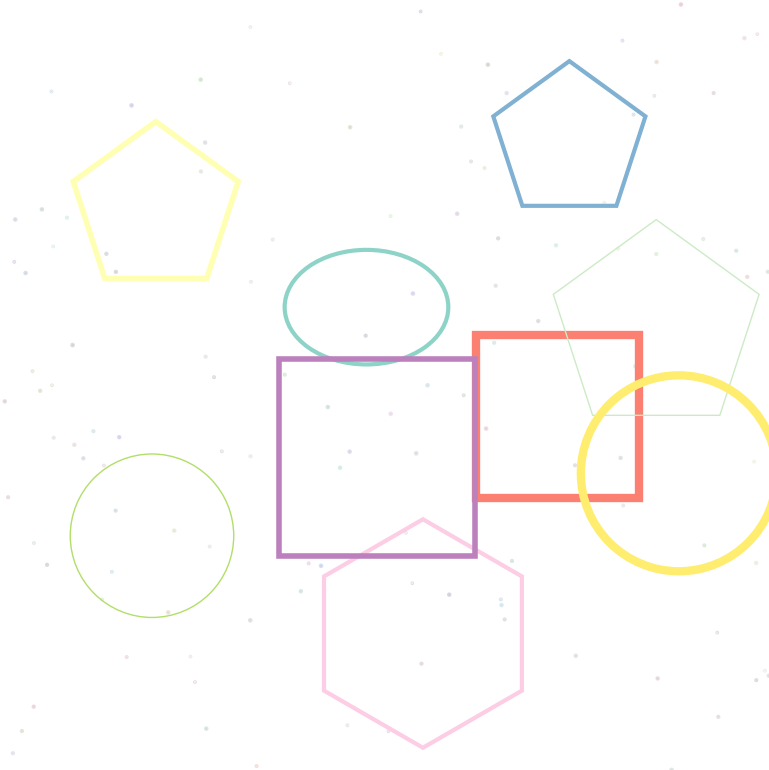[{"shape": "oval", "thickness": 1.5, "radius": 0.53, "center": [0.476, 0.601]}, {"shape": "pentagon", "thickness": 2, "radius": 0.56, "center": [0.202, 0.729]}, {"shape": "square", "thickness": 3, "radius": 0.53, "center": [0.724, 0.459]}, {"shape": "pentagon", "thickness": 1.5, "radius": 0.52, "center": [0.739, 0.817]}, {"shape": "circle", "thickness": 0.5, "radius": 0.53, "center": [0.197, 0.304]}, {"shape": "hexagon", "thickness": 1.5, "radius": 0.74, "center": [0.549, 0.177]}, {"shape": "square", "thickness": 2, "radius": 0.64, "center": [0.489, 0.406]}, {"shape": "pentagon", "thickness": 0.5, "radius": 0.7, "center": [0.852, 0.574]}, {"shape": "circle", "thickness": 3, "radius": 0.64, "center": [0.882, 0.385]}]